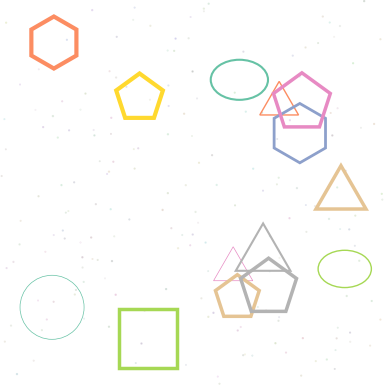[{"shape": "circle", "thickness": 0.5, "radius": 0.42, "center": [0.135, 0.202]}, {"shape": "oval", "thickness": 1.5, "radius": 0.37, "center": [0.622, 0.793]}, {"shape": "triangle", "thickness": 1, "radius": 0.29, "center": [0.725, 0.73]}, {"shape": "hexagon", "thickness": 3, "radius": 0.34, "center": [0.14, 0.89]}, {"shape": "hexagon", "thickness": 2, "radius": 0.39, "center": [0.779, 0.654]}, {"shape": "triangle", "thickness": 0.5, "radius": 0.29, "center": [0.606, 0.3]}, {"shape": "pentagon", "thickness": 2.5, "radius": 0.39, "center": [0.784, 0.733]}, {"shape": "square", "thickness": 2.5, "radius": 0.38, "center": [0.385, 0.121]}, {"shape": "oval", "thickness": 1, "radius": 0.35, "center": [0.895, 0.301]}, {"shape": "pentagon", "thickness": 3, "radius": 0.32, "center": [0.362, 0.745]}, {"shape": "triangle", "thickness": 2.5, "radius": 0.37, "center": [0.886, 0.495]}, {"shape": "pentagon", "thickness": 2.5, "radius": 0.3, "center": [0.616, 0.227]}, {"shape": "triangle", "thickness": 1.5, "radius": 0.41, "center": [0.683, 0.338]}, {"shape": "pentagon", "thickness": 2.5, "radius": 0.38, "center": [0.698, 0.253]}]